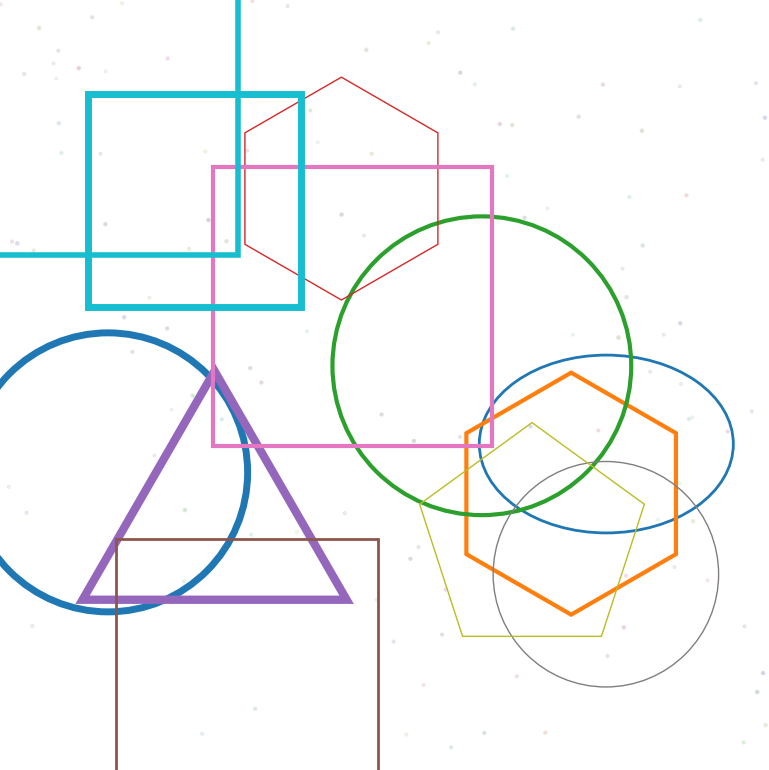[{"shape": "oval", "thickness": 1, "radius": 0.82, "center": [0.787, 0.423]}, {"shape": "circle", "thickness": 2.5, "radius": 0.91, "center": [0.14, 0.387]}, {"shape": "hexagon", "thickness": 1.5, "radius": 0.79, "center": [0.742, 0.359]}, {"shape": "circle", "thickness": 1.5, "radius": 0.97, "center": [0.626, 0.525]}, {"shape": "hexagon", "thickness": 0.5, "radius": 0.72, "center": [0.443, 0.755]}, {"shape": "triangle", "thickness": 3, "radius": 0.99, "center": [0.279, 0.32]}, {"shape": "square", "thickness": 1, "radius": 0.85, "center": [0.321, 0.131]}, {"shape": "square", "thickness": 1.5, "radius": 0.91, "center": [0.457, 0.602]}, {"shape": "circle", "thickness": 0.5, "radius": 0.73, "center": [0.787, 0.254]}, {"shape": "pentagon", "thickness": 0.5, "radius": 0.77, "center": [0.691, 0.298]}, {"shape": "square", "thickness": 2.5, "radius": 0.69, "center": [0.252, 0.74]}, {"shape": "square", "thickness": 2, "radius": 0.88, "center": [0.133, 0.844]}]